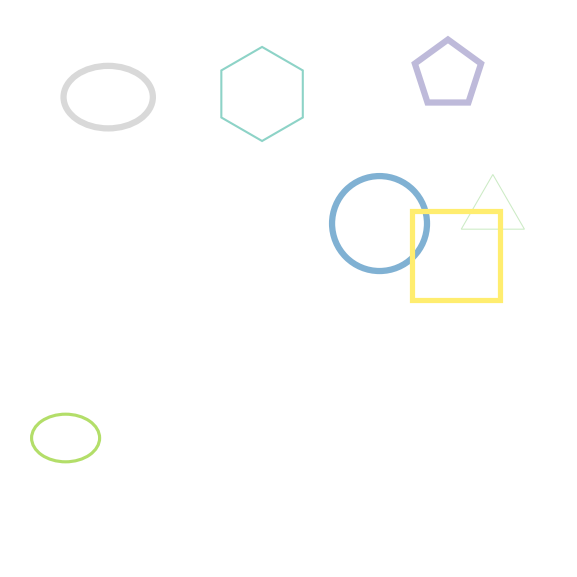[{"shape": "hexagon", "thickness": 1, "radius": 0.41, "center": [0.454, 0.836]}, {"shape": "pentagon", "thickness": 3, "radius": 0.3, "center": [0.776, 0.87]}, {"shape": "circle", "thickness": 3, "radius": 0.41, "center": [0.657, 0.612]}, {"shape": "oval", "thickness": 1.5, "radius": 0.29, "center": [0.114, 0.241]}, {"shape": "oval", "thickness": 3, "radius": 0.39, "center": [0.187, 0.831]}, {"shape": "triangle", "thickness": 0.5, "radius": 0.32, "center": [0.853, 0.634]}, {"shape": "square", "thickness": 2.5, "radius": 0.38, "center": [0.789, 0.557]}]